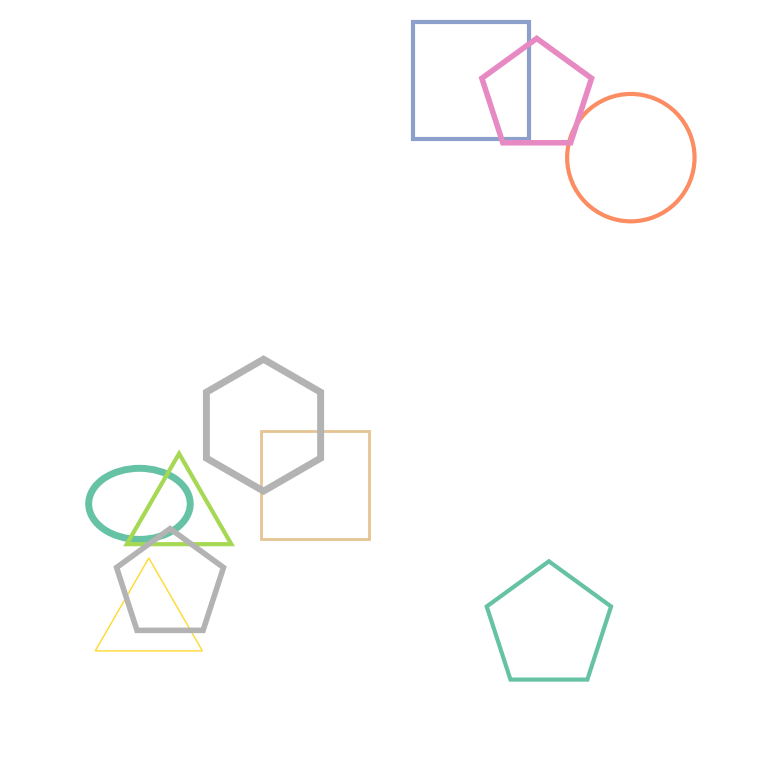[{"shape": "oval", "thickness": 2.5, "radius": 0.33, "center": [0.181, 0.346]}, {"shape": "pentagon", "thickness": 1.5, "radius": 0.42, "center": [0.713, 0.186]}, {"shape": "circle", "thickness": 1.5, "radius": 0.41, "center": [0.819, 0.795]}, {"shape": "square", "thickness": 1.5, "radius": 0.38, "center": [0.612, 0.895]}, {"shape": "pentagon", "thickness": 2, "radius": 0.37, "center": [0.697, 0.875]}, {"shape": "triangle", "thickness": 1.5, "radius": 0.39, "center": [0.233, 0.332]}, {"shape": "triangle", "thickness": 0.5, "radius": 0.4, "center": [0.193, 0.195]}, {"shape": "square", "thickness": 1, "radius": 0.35, "center": [0.409, 0.37]}, {"shape": "pentagon", "thickness": 2, "radius": 0.37, "center": [0.221, 0.24]}, {"shape": "hexagon", "thickness": 2.5, "radius": 0.43, "center": [0.342, 0.448]}]